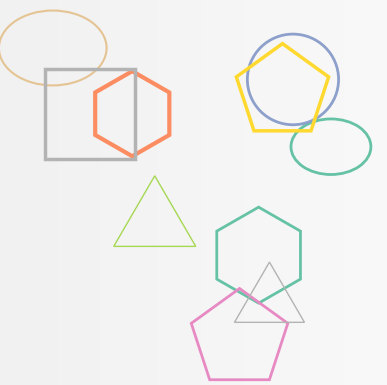[{"shape": "hexagon", "thickness": 2, "radius": 0.62, "center": [0.667, 0.337]}, {"shape": "oval", "thickness": 2, "radius": 0.52, "center": [0.854, 0.619]}, {"shape": "hexagon", "thickness": 3, "radius": 0.55, "center": [0.341, 0.705]}, {"shape": "circle", "thickness": 2, "radius": 0.59, "center": [0.756, 0.794]}, {"shape": "pentagon", "thickness": 2, "radius": 0.66, "center": [0.618, 0.12]}, {"shape": "triangle", "thickness": 1, "radius": 0.61, "center": [0.399, 0.421]}, {"shape": "pentagon", "thickness": 2.5, "radius": 0.63, "center": [0.729, 0.762]}, {"shape": "oval", "thickness": 1.5, "radius": 0.69, "center": [0.136, 0.875]}, {"shape": "triangle", "thickness": 1, "radius": 0.52, "center": [0.695, 0.215]}, {"shape": "square", "thickness": 2.5, "radius": 0.58, "center": [0.233, 0.703]}]